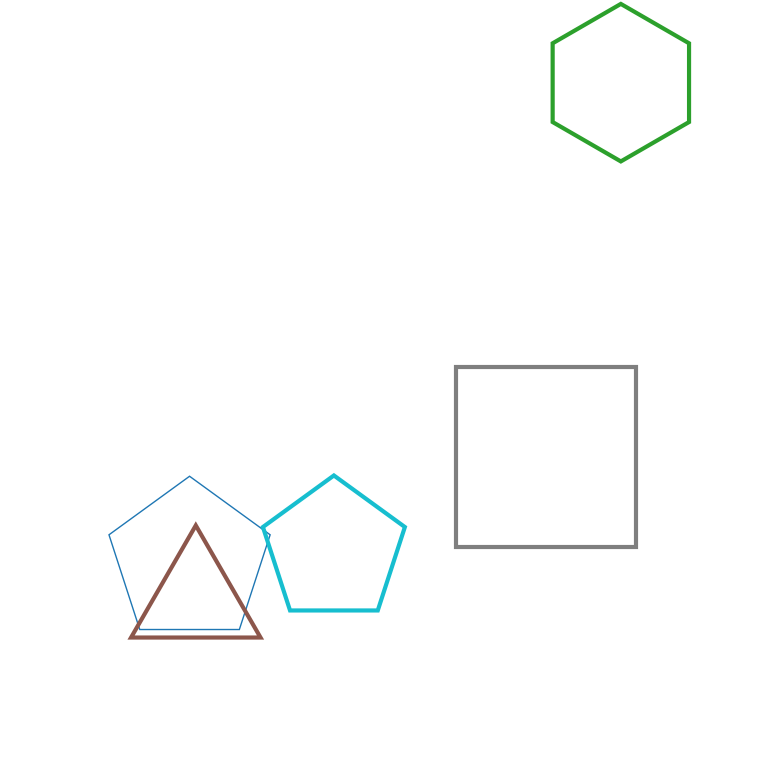[{"shape": "pentagon", "thickness": 0.5, "radius": 0.55, "center": [0.246, 0.271]}, {"shape": "hexagon", "thickness": 1.5, "radius": 0.51, "center": [0.806, 0.893]}, {"shape": "triangle", "thickness": 1.5, "radius": 0.49, "center": [0.254, 0.221]}, {"shape": "square", "thickness": 1.5, "radius": 0.59, "center": [0.709, 0.407]}, {"shape": "pentagon", "thickness": 1.5, "radius": 0.48, "center": [0.434, 0.286]}]